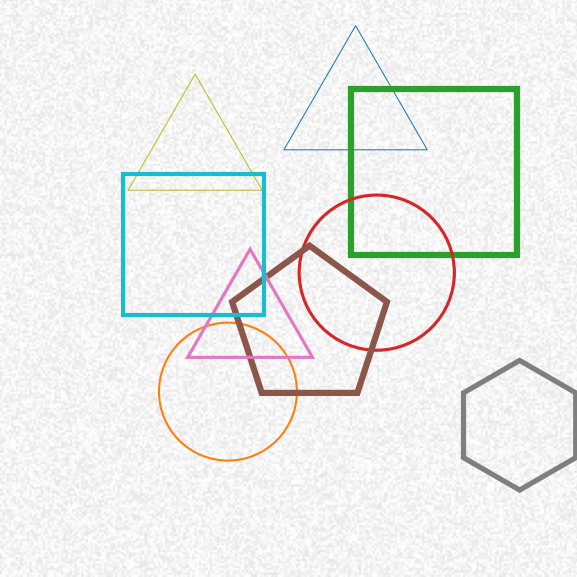[{"shape": "triangle", "thickness": 0.5, "radius": 0.72, "center": [0.616, 0.811]}, {"shape": "circle", "thickness": 1, "radius": 0.6, "center": [0.395, 0.321]}, {"shape": "square", "thickness": 3, "radius": 0.72, "center": [0.751, 0.701]}, {"shape": "circle", "thickness": 1.5, "radius": 0.67, "center": [0.652, 0.527]}, {"shape": "pentagon", "thickness": 3, "radius": 0.7, "center": [0.536, 0.433]}, {"shape": "triangle", "thickness": 1.5, "radius": 0.62, "center": [0.433, 0.443]}, {"shape": "hexagon", "thickness": 2.5, "radius": 0.56, "center": [0.9, 0.263]}, {"shape": "triangle", "thickness": 0.5, "radius": 0.67, "center": [0.338, 0.737]}, {"shape": "square", "thickness": 2, "radius": 0.61, "center": [0.334, 0.576]}]